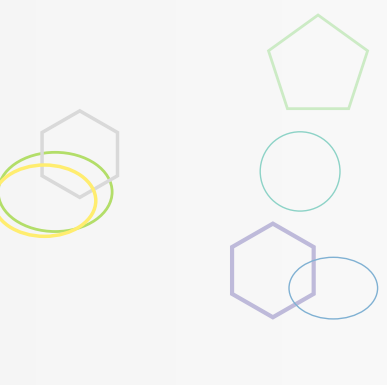[{"shape": "circle", "thickness": 1, "radius": 0.51, "center": [0.774, 0.555]}, {"shape": "hexagon", "thickness": 3, "radius": 0.61, "center": [0.704, 0.298]}, {"shape": "oval", "thickness": 1, "radius": 0.57, "center": [0.86, 0.252]}, {"shape": "oval", "thickness": 2, "radius": 0.73, "center": [0.142, 0.501]}, {"shape": "hexagon", "thickness": 2.5, "radius": 0.56, "center": [0.206, 0.6]}, {"shape": "pentagon", "thickness": 2, "radius": 0.67, "center": [0.821, 0.827]}, {"shape": "oval", "thickness": 2.5, "radius": 0.66, "center": [0.115, 0.479]}]